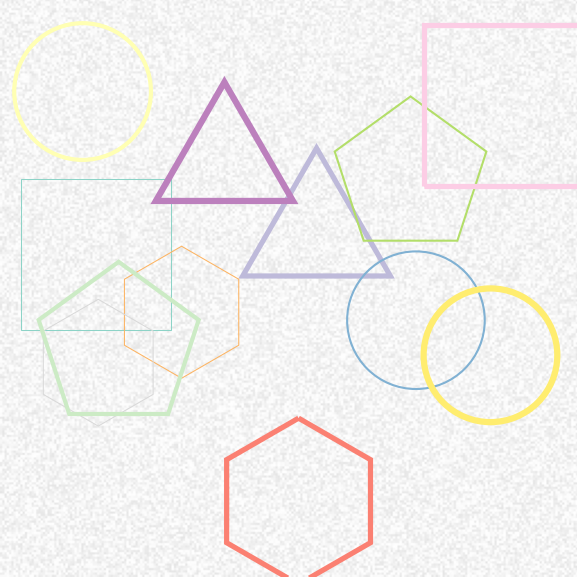[{"shape": "square", "thickness": 0.5, "radius": 0.65, "center": [0.167, 0.558]}, {"shape": "circle", "thickness": 2, "radius": 0.59, "center": [0.143, 0.841]}, {"shape": "triangle", "thickness": 2.5, "radius": 0.74, "center": [0.548, 0.595]}, {"shape": "hexagon", "thickness": 2.5, "radius": 0.72, "center": [0.517, 0.131]}, {"shape": "circle", "thickness": 1, "radius": 0.6, "center": [0.72, 0.445]}, {"shape": "hexagon", "thickness": 0.5, "radius": 0.57, "center": [0.314, 0.458]}, {"shape": "pentagon", "thickness": 1, "radius": 0.69, "center": [0.711, 0.694]}, {"shape": "square", "thickness": 2.5, "radius": 0.7, "center": [0.874, 0.816]}, {"shape": "hexagon", "thickness": 0.5, "radius": 0.55, "center": [0.17, 0.371]}, {"shape": "triangle", "thickness": 3, "radius": 0.69, "center": [0.389, 0.72]}, {"shape": "pentagon", "thickness": 2, "radius": 0.73, "center": [0.205, 0.4]}, {"shape": "circle", "thickness": 3, "radius": 0.58, "center": [0.849, 0.384]}]